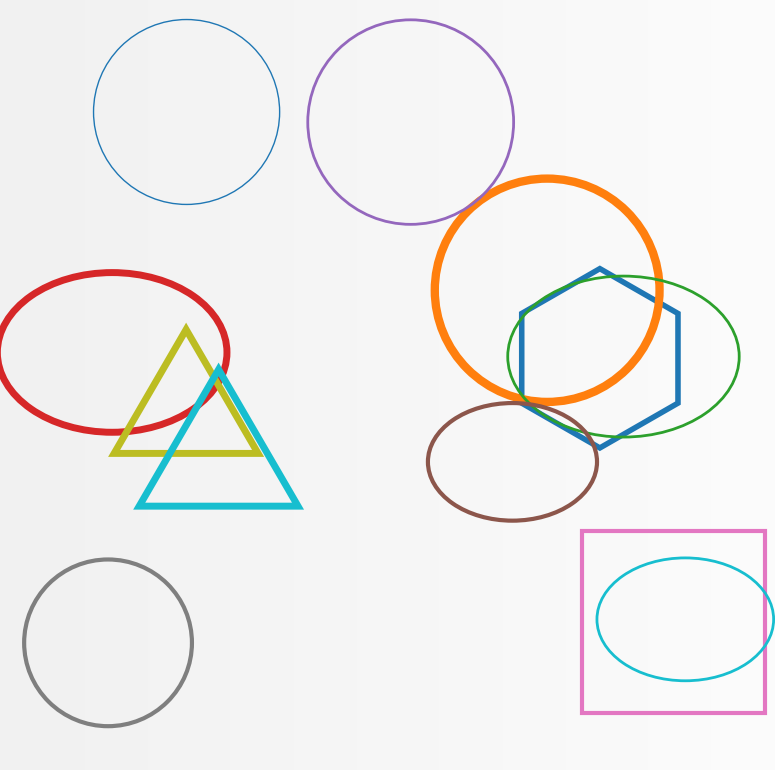[{"shape": "circle", "thickness": 0.5, "radius": 0.6, "center": [0.241, 0.855]}, {"shape": "hexagon", "thickness": 2, "radius": 0.58, "center": [0.774, 0.535]}, {"shape": "circle", "thickness": 3, "radius": 0.73, "center": [0.706, 0.623]}, {"shape": "oval", "thickness": 1, "radius": 0.75, "center": [0.804, 0.537]}, {"shape": "oval", "thickness": 2.5, "radius": 0.74, "center": [0.145, 0.542]}, {"shape": "circle", "thickness": 1, "radius": 0.66, "center": [0.53, 0.841]}, {"shape": "oval", "thickness": 1.5, "radius": 0.55, "center": [0.661, 0.4]}, {"shape": "square", "thickness": 1.5, "radius": 0.59, "center": [0.869, 0.192]}, {"shape": "circle", "thickness": 1.5, "radius": 0.54, "center": [0.139, 0.165]}, {"shape": "triangle", "thickness": 2.5, "radius": 0.54, "center": [0.24, 0.465]}, {"shape": "triangle", "thickness": 2.5, "radius": 0.59, "center": [0.282, 0.402]}, {"shape": "oval", "thickness": 1, "radius": 0.57, "center": [0.884, 0.196]}]